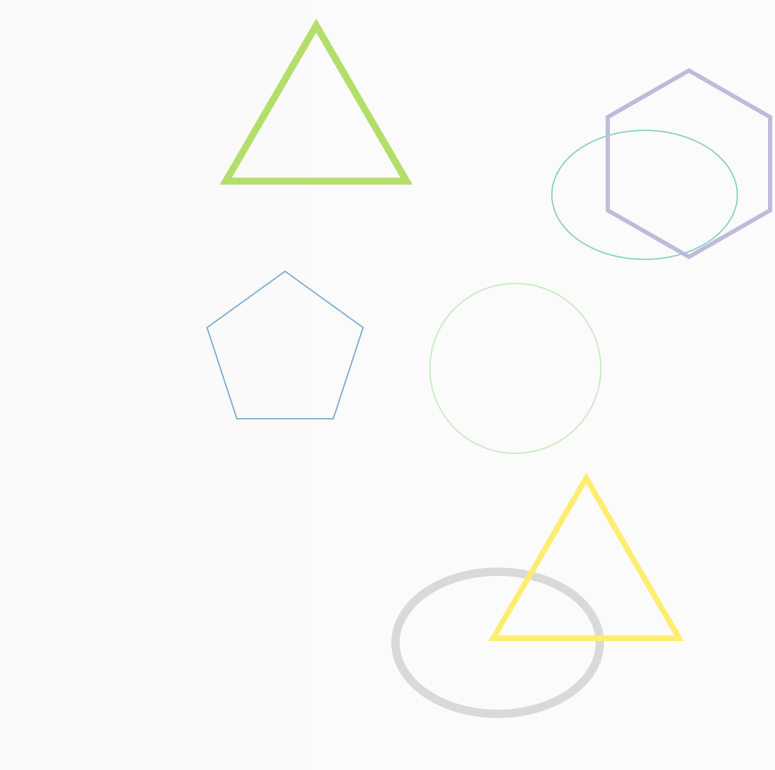[{"shape": "oval", "thickness": 0.5, "radius": 0.6, "center": [0.832, 0.747]}, {"shape": "hexagon", "thickness": 1.5, "radius": 0.61, "center": [0.889, 0.787]}, {"shape": "pentagon", "thickness": 0.5, "radius": 0.53, "center": [0.368, 0.542]}, {"shape": "triangle", "thickness": 2.5, "radius": 0.67, "center": [0.408, 0.832]}, {"shape": "oval", "thickness": 3, "radius": 0.66, "center": [0.642, 0.165]}, {"shape": "circle", "thickness": 0.5, "radius": 0.55, "center": [0.665, 0.522]}, {"shape": "triangle", "thickness": 2, "radius": 0.69, "center": [0.756, 0.24]}]